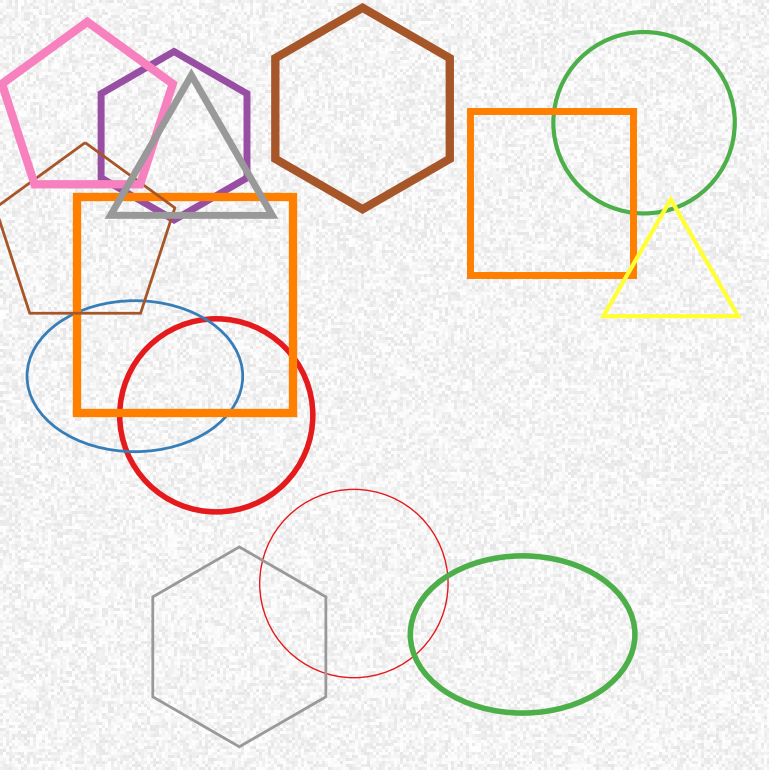[{"shape": "circle", "thickness": 2, "radius": 0.63, "center": [0.281, 0.461]}, {"shape": "circle", "thickness": 0.5, "radius": 0.61, "center": [0.46, 0.242]}, {"shape": "oval", "thickness": 1, "radius": 0.7, "center": [0.175, 0.511]}, {"shape": "circle", "thickness": 1.5, "radius": 0.59, "center": [0.836, 0.841]}, {"shape": "oval", "thickness": 2, "radius": 0.73, "center": [0.679, 0.176]}, {"shape": "hexagon", "thickness": 2.5, "radius": 0.55, "center": [0.226, 0.824]}, {"shape": "square", "thickness": 3, "radius": 0.7, "center": [0.241, 0.604]}, {"shape": "square", "thickness": 2.5, "radius": 0.53, "center": [0.716, 0.749]}, {"shape": "triangle", "thickness": 1.5, "radius": 0.51, "center": [0.871, 0.64]}, {"shape": "pentagon", "thickness": 1, "radius": 0.61, "center": [0.111, 0.692]}, {"shape": "hexagon", "thickness": 3, "radius": 0.65, "center": [0.471, 0.859]}, {"shape": "pentagon", "thickness": 3, "radius": 0.58, "center": [0.113, 0.855]}, {"shape": "triangle", "thickness": 2.5, "radius": 0.61, "center": [0.249, 0.781]}, {"shape": "hexagon", "thickness": 1, "radius": 0.65, "center": [0.311, 0.16]}]